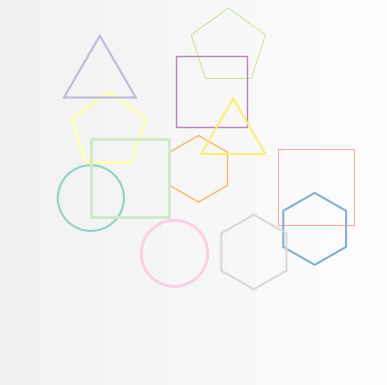[{"shape": "circle", "thickness": 1.5, "radius": 0.43, "center": [0.235, 0.486]}, {"shape": "pentagon", "thickness": 2, "radius": 0.51, "center": [0.281, 0.659]}, {"shape": "triangle", "thickness": 1.5, "radius": 0.53, "center": [0.258, 0.8]}, {"shape": "square", "thickness": 0.5, "radius": 0.49, "center": [0.816, 0.514]}, {"shape": "hexagon", "thickness": 1.5, "radius": 0.47, "center": [0.812, 0.406]}, {"shape": "hexagon", "thickness": 1, "radius": 0.43, "center": [0.512, 0.562]}, {"shape": "pentagon", "thickness": 0.5, "radius": 0.5, "center": [0.589, 0.878]}, {"shape": "circle", "thickness": 2, "radius": 0.43, "center": [0.45, 0.342]}, {"shape": "hexagon", "thickness": 1.5, "radius": 0.48, "center": [0.655, 0.345]}, {"shape": "square", "thickness": 1, "radius": 0.46, "center": [0.547, 0.763]}, {"shape": "square", "thickness": 2, "radius": 0.5, "center": [0.335, 0.537]}, {"shape": "triangle", "thickness": 1.5, "radius": 0.48, "center": [0.602, 0.648]}]